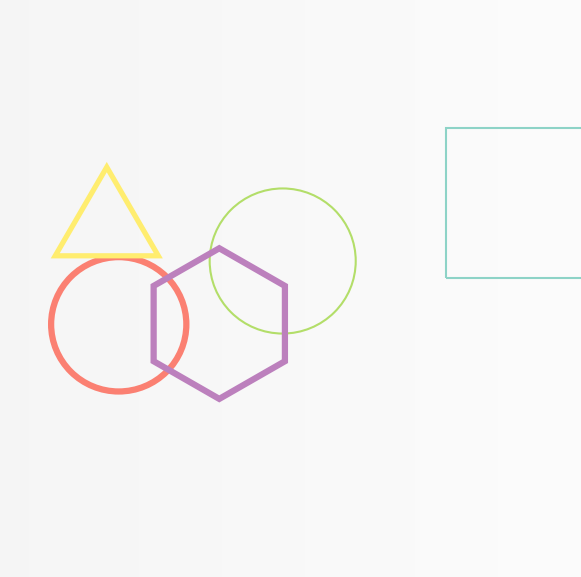[{"shape": "square", "thickness": 1, "radius": 0.65, "center": [0.897, 0.648]}, {"shape": "circle", "thickness": 3, "radius": 0.58, "center": [0.204, 0.438]}, {"shape": "circle", "thickness": 1, "radius": 0.63, "center": [0.486, 0.547]}, {"shape": "hexagon", "thickness": 3, "radius": 0.65, "center": [0.377, 0.439]}, {"shape": "triangle", "thickness": 2.5, "radius": 0.51, "center": [0.184, 0.607]}]